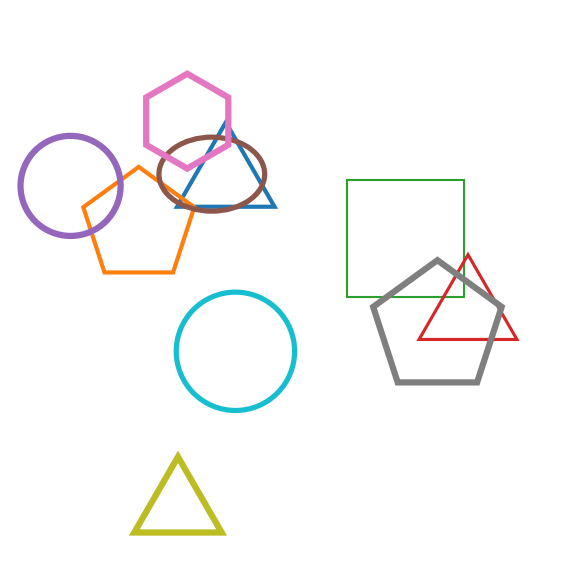[{"shape": "triangle", "thickness": 2, "radius": 0.49, "center": [0.391, 0.69]}, {"shape": "pentagon", "thickness": 2, "radius": 0.51, "center": [0.24, 0.609]}, {"shape": "square", "thickness": 1, "radius": 0.51, "center": [0.702, 0.586]}, {"shape": "triangle", "thickness": 1.5, "radius": 0.49, "center": [0.81, 0.46]}, {"shape": "circle", "thickness": 3, "radius": 0.43, "center": [0.122, 0.677]}, {"shape": "oval", "thickness": 2.5, "radius": 0.46, "center": [0.367, 0.698]}, {"shape": "hexagon", "thickness": 3, "radius": 0.41, "center": [0.324, 0.789]}, {"shape": "pentagon", "thickness": 3, "radius": 0.58, "center": [0.757, 0.432]}, {"shape": "triangle", "thickness": 3, "radius": 0.44, "center": [0.308, 0.121]}, {"shape": "circle", "thickness": 2.5, "radius": 0.51, "center": [0.408, 0.391]}]